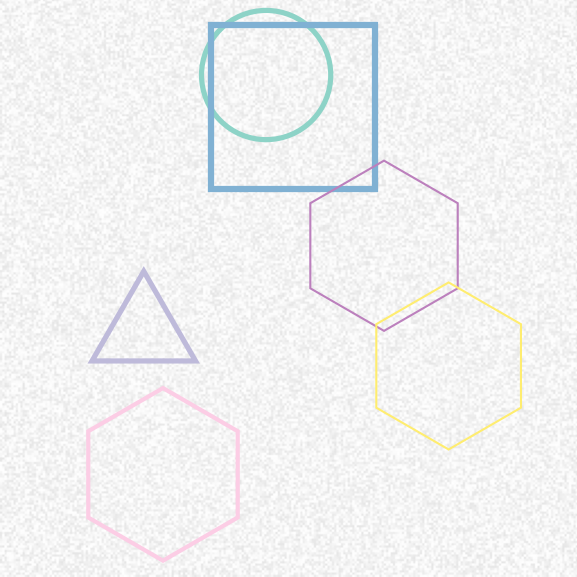[{"shape": "circle", "thickness": 2.5, "radius": 0.56, "center": [0.461, 0.869]}, {"shape": "triangle", "thickness": 2.5, "radius": 0.52, "center": [0.249, 0.426]}, {"shape": "square", "thickness": 3, "radius": 0.71, "center": [0.508, 0.814]}, {"shape": "hexagon", "thickness": 2, "radius": 0.75, "center": [0.282, 0.178]}, {"shape": "hexagon", "thickness": 1, "radius": 0.74, "center": [0.665, 0.574]}, {"shape": "hexagon", "thickness": 1, "radius": 0.72, "center": [0.777, 0.365]}]